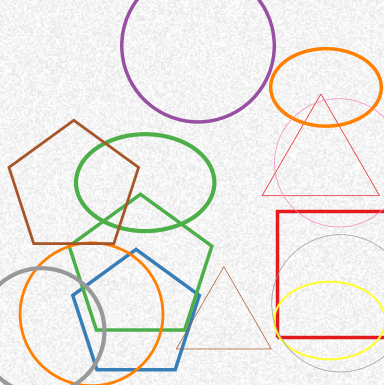[{"shape": "triangle", "thickness": 0.5, "radius": 0.88, "center": [0.833, 0.58]}, {"shape": "square", "thickness": 2.5, "radius": 0.81, "center": [0.883, 0.288]}, {"shape": "pentagon", "thickness": 2.5, "radius": 0.86, "center": [0.353, 0.179]}, {"shape": "oval", "thickness": 3, "radius": 0.9, "center": [0.377, 0.526]}, {"shape": "pentagon", "thickness": 2.5, "radius": 0.97, "center": [0.365, 0.301]}, {"shape": "circle", "thickness": 2.5, "radius": 0.99, "center": [0.514, 0.881]}, {"shape": "oval", "thickness": 2.5, "radius": 0.72, "center": [0.847, 0.773]}, {"shape": "circle", "thickness": 2, "radius": 0.93, "center": [0.238, 0.184]}, {"shape": "oval", "thickness": 1.5, "radius": 0.72, "center": [0.856, 0.168]}, {"shape": "triangle", "thickness": 0.5, "radius": 0.71, "center": [0.581, 0.165]}, {"shape": "pentagon", "thickness": 2, "radius": 0.89, "center": [0.192, 0.51]}, {"shape": "circle", "thickness": 0.5, "radius": 0.83, "center": [0.88, 0.577]}, {"shape": "circle", "thickness": 3, "radius": 0.82, "center": [0.108, 0.14]}, {"shape": "circle", "thickness": 0.5, "radius": 0.89, "center": [0.884, 0.212]}]